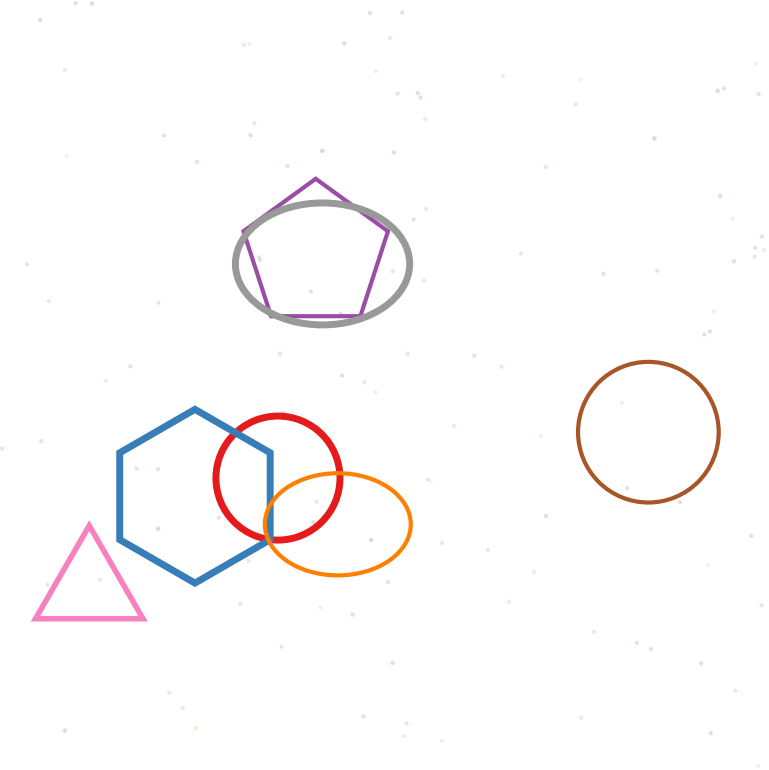[{"shape": "circle", "thickness": 2.5, "radius": 0.4, "center": [0.361, 0.379]}, {"shape": "hexagon", "thickness": 2.5, "radius": 0.56, "center": [0.253, 0.356]}, {"shape": "pentagon", "thickness": 1.5, "radius": 0.49, "center": [0.41, 0.669]}, {"shape": "oval", "thickness": 1.5, "radius": 0.47, "center": [0.439, 0.319]}, {"shape": "circle", "thickness": 1.5, "radius": 0.46, "center": [0.842, 0.439]}, {"shape": "triangle", "thickness": 2, "radius": 0.4, "center": [0.116, 0.237]}, {"shape": "oval", "thickness": 2.5, "radius": 0.57, "center": [0.419, 0.657]}]